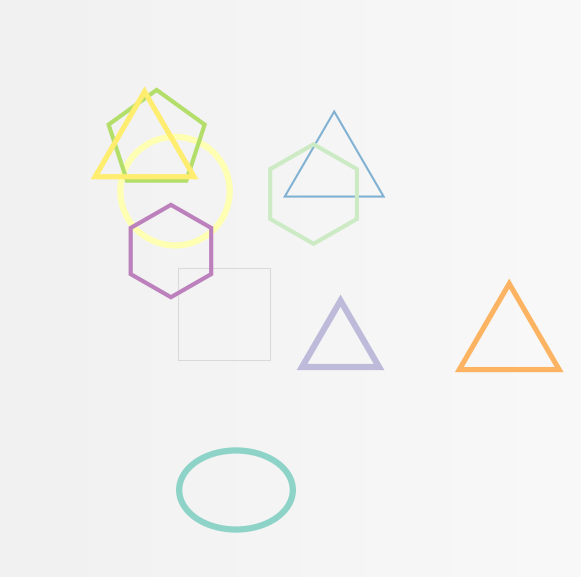[{"shape": "oval", "thickness": 3, "radius": 0.49, "center": [0.406, 0.151]}, {"shape": "circle", "thickness": 3, "radius": 0.47, "center": [0.301, 0.668]}, {"shape": "triangle", "thickness": 3, "radius": 0.38, "center": [0.586, 0.402]}, {"shape": "triangle", "thickness": 1, "radius": 0.49, "center": [0.575, 0.708]}, {"shape": "triangle", "thickness": 2.5, "radius": 0.5, "center": [0.876, 0.409]}, {"shape": "pentagon", "thickness": 2, "radius": 0.43, "center": [0.269, 0.757]}, {"shape": "square", "thickness": 0.5, "radius": 0.4, "center": [0.385, 0.455]}, {"shape": "hexagon", "thickness": 2, "radius": 0.4, "center": [0.294, 0.564]}, {"shape": "hexagon", "thickness": 2, "radius": 0.43, "center": [0.539, 0.663]}, {"shape": "triangle", "thickness": 2.5, "radius": 0.49, "center": [0.249, 0.742]}]